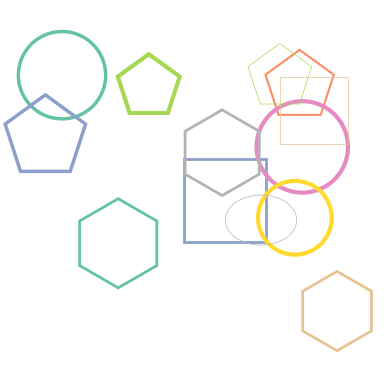[{"shape": "circle", "thickness": 2.5, "radius": 0.57, "center": [0.161, 0.805]}, {"shape": "hexagon", "thickness": 2, "radius": 0.58, "center": [0.307, 0.368]}, {"shape": "pentagon", "thickness": 1.5, "radius": 0.47, "center": [0.778, 0.777]}, {"shape": "square", "thickness": 2, "radius": 0.54, "center": [0.584, 0.48]}, {"shape": "pentagon", "thickness": 2.5, "radius": 0.55, "center": [0.118, 0.644]}, {"shape": "circle", "thickness": 3, "radius": 0.59, "center": [0.785, 0.618]}, {"shape": "pentagon", "thickness": 3, "radius": 0.42, "center": [0.386, 0.775]}, {"shape": "pentagon", "thickness": 0.5, "radius": 0.43, "center": [0.727, 0.8]}, {"shape": "circle", "thickness": 3, "radius": 0.48, "center": [0.766, 0.434]}, {"shape": "hexagon", "thickness": 2, "radius": 0.52, "center": [0.875, 0.192]}, {"shape": "square", "thickness": 0.5, "radius": 0.44, "center": [0.816, 0.713]}, {"shape": "oval", "thickness": 0.5, "radius": 0.46, "center": [0.678, 0.428]}, {"shape": "hexagon", "thickness": 2, "radius": 0.56, "center": [0.577, 0.603]}]